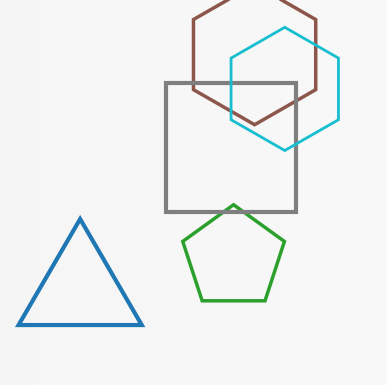[{"shape": "triangle", "thickness": 3, "radius": 0.92, "center": [0.207, 0.248]}, {"shape": "pentagon", "thickness": 2.5, "radius": 0.69, "center": [0.603, 0.33]}, {"shape": "hexagon", "thickness": 2.5, "radius": 0.91, "center": [0.657, 0.858]}, {"shape": "square", "thickness": 3, "radius": 0.84, "center": [0.597, 0.617]}, {"shape": "hexagon", "thickness": 2, "radius": 0.8, "center": [0.735, 0.769]}]